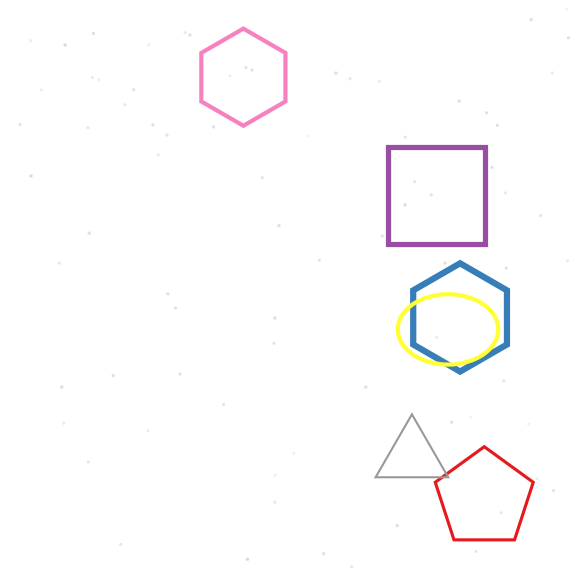[{"shape": "pentagon", "thickness": 1.5, "radius": 0.45, "center": [0.839, 0.136]}, {"shape": "hexagon", "thickness": 3, "radius": 0.47, "center": [0.797, 0.449]}, {"shape": "square", "thickness": 2.5, "radius": 0.42, "center": [0.756, 0.661]}, {"shape": "oval", "thickness": 2, "radius": 0.44, "center": [0.776, 0.429]}, {"shape": "hexagon", "thickness": 2, "radius": 0.42, "center": [0.421, 0.865]}, {"shape": "triangle", "thickness": 1, "radius": 0.36, "center": [0.713, 0.209]}]